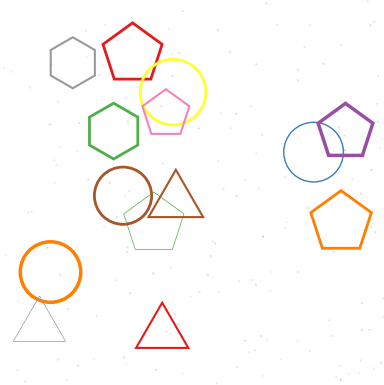[{"shape": "triangle", "thickness": 1.5, "radius": 0.39, "center": [0.421, 0.135]}, {"shape": "pentagon", "thickness": 2, "radius": 0.4, "center": [0.344, 0.86]}, {"shape": "circle", "thickness": 1, "radius": 0.39, "center": [0.814, 0.605]}, {"shape": "hexagon", "thickness": 2, "radius": 0.36, "center": [0.295, 0.659]}, {"shape": "pentagon", "thickness": 0.5, "radius": 0.41, "center": [0.4, 0.419]}, {"shape": "pentagon", "thickness": 2.5, "radius": 0.37, "center": [0.897, 0.657]}, {"shape": "pentagon", "thickness": 2, "radius": 0.41, "center": [0.886, 0.422]}, {"shape": "circle", "thickness": 2.5, "radius": 0.39, "center": [0.131, 0.293]}, {"shape": "circle", "thickness": 2, "radius": 0.43, "center": [0.449, 0.761]}, {"shape": "triangle", "thickness": 1.5, "radius": 0.41, "center": [0.457, 0.477]}, {"shape": "circle", "thickness": 2, "radius": 0.37, "center": [0.32, 0.492]}, {"shape": "pentagon", "thickness": 1.5, "radius": 0.32, "center": [0.431, 0.704]}, {"shape": "triangle", "thickness": 0.5, "radius": 0.39, "center": [0.103, 0.153]}, {"shape": "hexagon", "thickness": 1.5, "radius": 0.33, "center": [0.189, 0.837]}]